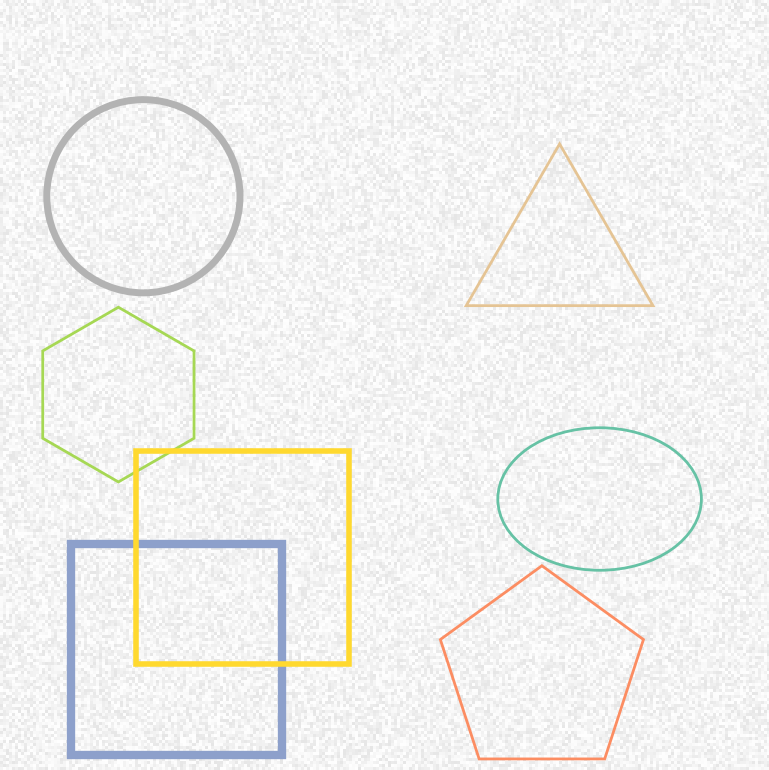[{"shape": "oval", "thickness": 1, "radius": 0.66, "center": [0.779, 0.352]}, {"shape": "pentagon", "thickness": 1, "radius": 0.69, "center": [0.704, 0.127]}, {"shape": "square", "thickness": 3, "radius": 0.69, "center": [0.229, 0.156]}, {"shape": "hexagon", "thickness": 1, "radius": 0.57, "center": [0.154, 0.488]}, {"shape": "square", "thickness": 2, "radius": 0.69, "center": [0.315, 0.276]}, {"shape": "triangle", "thickness": 1, "radius": 0.7, "center": [0.727, 0.673]}, {"shape": "circle", "thickness": 2.5, "radius": 0.63, "center": [0.186, 0.745]}]